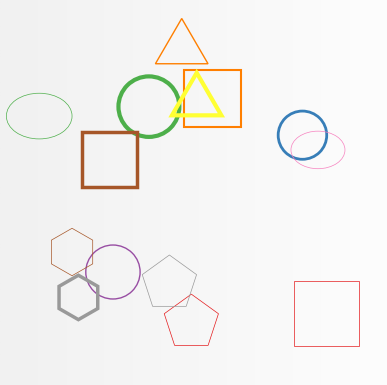[{"shape": "square", "thickness": 0.5, "radius": 0.42, "center": [0.843, 0.185]}, {"shape": "pentagon", "thickness": 0.5, "radius": 0.37, "center": [0.494, 0.162]}, {"shape": "circle", "thickness": 2, "radius": 0.31, "center": [0.781, 0.649]}, {"shape": "circle", "thickness": 3, "radius": 0.39, "center": [0.384, 0.723]}, {"shape": "oval", "thickness": 0.5, "radius": 0.42, "center": [0.101, 0.699]}, {"shape": "circle", "thickness": 1, "radius": 0.35, "center": [0.291, 0.293]}, {"shape": "square", "thickness": 1.5, "radius": 0.37, "center": [0.548, 0.745]}, {"shape": "triangle", "thickness": 1, "radius": 0.39, "center": [0.469, 0.874]}, {"shape": "triangle", "thickness": 3, "radius": 0.37, "center": [0.508, 0.737]}, {"shape": "square", "thickness": 2.5, "radius": 0.36, "center": [0.283, 0.585]}, {"shape": "hexagon", "thickness": 0.5, "radius": 0.31, "center": [0.186, 0.345]}, {"shape": "oval", "thickness": 0.5, "radius": 0.35, "center": [0.821, 0.611]}, {"shape": "pentagon", "thickness": 0.5, "radius": 0.37, "center": [0.437, 0.264]}, {"shape": "hexagon", "thickness": 2.5, "radius": 0.29, "center": [0.202, 0.227]}]